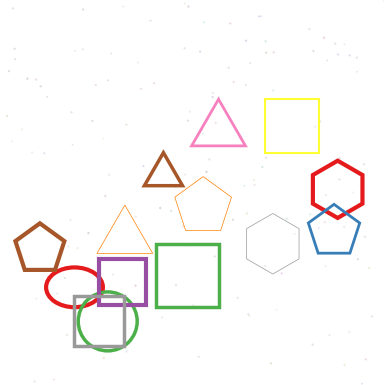[{"shape": "oval", "thickness": 3, "radius": 0.37, "center": [0.194, 0.254]}, {"shape": "hexagon", "thickness": 3, "radius": 0.37, "center": [0.877, 0.508]}, {"shape": "pentagon", "thickness": 2, "radius": 0.35, "center": [0.868, 0.399]}, {"shape": "square", "thickness": 2.5, "radius": 0.41, "center": [0.487, 0.284]}, {"shape": "circle", "thickness": 2.5, "radius": 0.38, "center": [0.28, 0.165]}, {"shape": "square", "thickness": 3, "radius": 0.3, "center": [0.318, 0.268]}, {"shape": "pentagon", "thickness": 0.5, "radius": 0.39, "center": [0.528, 0.464]}, {"shape": "triangle", "thickness": 0.5, "radius": 0.42, "center": [0.324, 0.384]}, {"shape": "square", "thickness": 1.5, "radius": 0.35, "center": [0.758, 0.672]}, {"shape": "triangle", "thickness": 2.5, "radius": 0.29, "center": [0.425, 0.546]}, {"shape": "pentagon", "thickness": 3, "radius": 0.33, "center": [0.104, 0.353]}, {"shape": "triangle", "thickness": 2, "radius": 0.4, "center": [0.568, 0.661]}, {"shape": "hexagon", "thickness": 0.5, "radius": 0.39, "center": [0.709, 0.367]}, {"shape": "square", "thickness": 2.5, "radius": 0.33, "center": [0.258, 0.166]}]